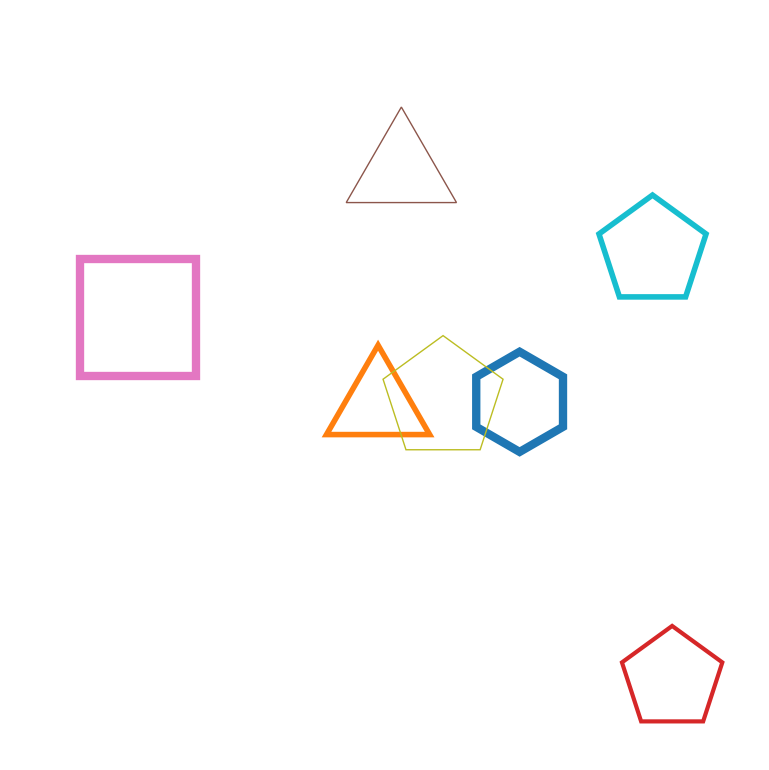[{"shape": "hexagon", "thickness": 3, "radius": 0.33, "center": [0.675, 0.478]}, {"shape": "triangle", "thickness": 2, "radius": 0.39, "center": [0.491, 0.474]}, {"shape": "pentagon", "thickness": 1.5, "radius": 0.34, "center": [0.873, 0.119]}, {"shape": "triangle", "thickness": 0.5, "radius": 0.41, "center": [0.521, 0.778]}, {"shape": "square", "thickness": 3, "radius": 0.38, "center": [0.18, 0.587]}, {"shape": "pentagon", "thickness": 0.5, "radius": 0.41, "center": [0.575, 0.482]}, {"shape": "pentagon", "thickness": 2, "radius": 0.37, "center": [0.847, 0.674]}]